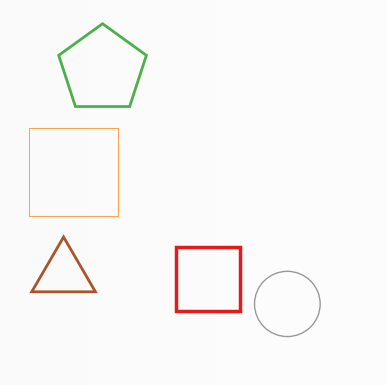[{"shape": "square", "thickness": 2.5, "radius": 0.41, "center": [0.536, 0.275]}, {"shape": "pentagon", "thickness": 2, "radius": 0.59, "center": [0.265, 0.819]}, {"shape": "square", "thickness": 0.5, "radius": 0.57, "center": [0.19, 0.553]}, {"shape": "triangle", "thickness": 2, "radius": 0.47, "center": [0.164, 0.29]}, {"shape": "circle", "thickness": 1, "radius": 0.42, "center": [0.742, 0.211]}]